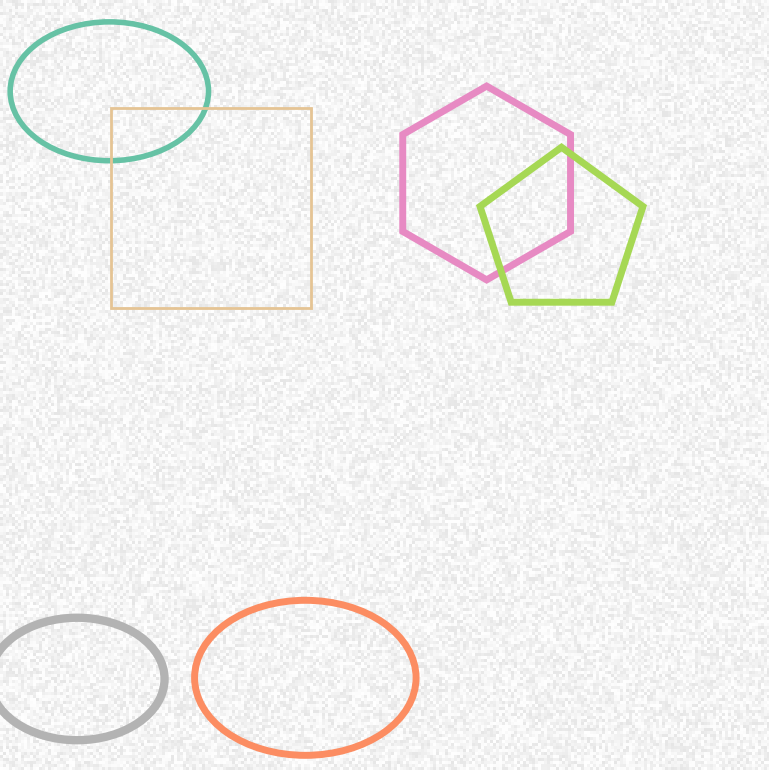[{"shape": "oval", "thickness": 2, "radius": 0.64, "center": [0.142, 0.881]}, {"shape": "oval", "thickness": 2.5, "radius": 0.72, "center": [0.397, 0.12]}, {"shape": "hexagon", "thickness": 2.5, "radius": 0.63, "center": [0.632, 0.762]}, {"shape": "pentagon", "thickness": 2.5, "radius": 0.56, "center": [0.729, 0.697]}, {"shape": "square", "thickness": 1, "radius": 0.65, "center": [0.274, 0.73]}, {"shape": "oval", "thickness": 3, "radius": 0.57, "center": [0.1, 0.118]}]